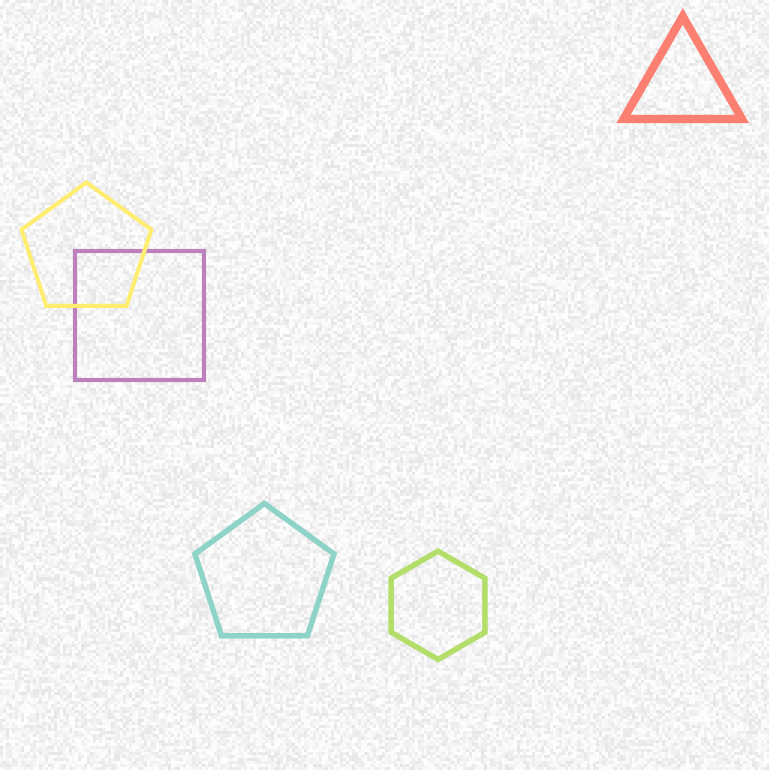[{"shape": "pentagon", "thickness": 2, "radius": 0.47, "center": [0.343, 0.251]}, {"shape": "triangle", "thickness": 3, "radius": 0.44, "center": [0.887, 0.89]}, {"shape": "hexagon", "thickness": 2, "radius": 0.35, "center": [0.569, 0.214]}, {"shape": "square", "thickness": 1.5, "radius": 0.42, "center": [0.181, 0.591]}, {"shape": "pentagon", "thickness": 1.5, "radius": 0.44, "center": [0.112, 0.674]}]